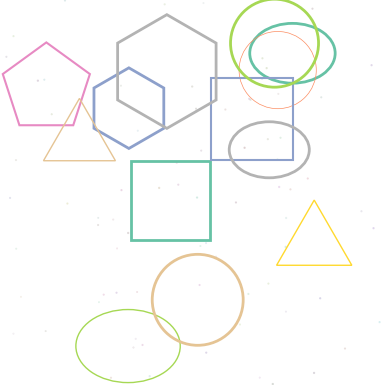[{"shape": "square", "thickness": 2, "radius": 0.52, "center": [0.443, 0.479]}, {"shape": "oval", "thickness": 2, "radius": 0.55, "center": [0.76, 0.862]}, {"shape": "circle", "thickness": 0.5, "radius": 0.5, "center": [0.721, 0.818]}, {"shape": "hexagon", "thickness": 2, "radius": 0.52, "center": [0.335, 0.719]}, {"shape": "square", "thickness": 1.5, "radius": 0.53, "center": [0.655, 0.691]}, {"shape": "pentagon", "thickness": 1.5, "radius": 0.59, "center": [0.12, 0.771]}, {"shape": "circle", "thickness": 2, "radius": 0.57, "center": [0.713, 0.888]}, {"shape": "oval", "thickness": 1, "radius": 0.68, "center": [0.333, 0.101]}, {"shape": "triangle", "thickness": 1, "radius": 0.56, "center": [0.816, 0.367]}, {"shape": "circle", "thickness": 2, "radius": 0.59, "center": [0.514, 0.221]}, {"shape": "triangle", "thickness": 1, "radius": 0.54, "center": [0.206, 0.636]}, {"shape": "hexagon", "thickness": 2, "radius": 0.74, "center": [0.433, 0.814]}, {"shape": "oval", "thickness": 2, "radius": 0.52, "center": [0.699, 0.611]}]